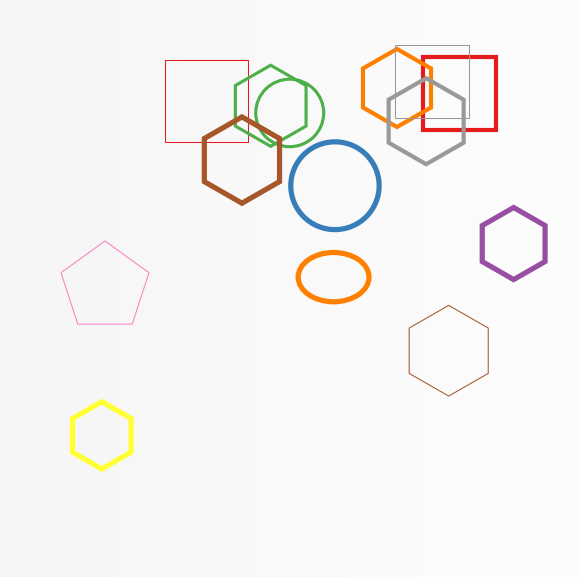[{"shape": "square", "thickness": 2, "radius": 0.31, "center": [0.791, 0.838]}, {"shape": "square", "thickness": 0.5, "radius": 0.36, "center": [0.355, 0.824]}, {"shape": "circle", "thickness": 2.5, "radius": 0.38, "center": [0.576, 0.678]}, {"shape": "hexagon", "thickness": 1.5, "radius": 0.35, "center": [0.466, 0.816]}, {"shape": "circle", "thickness": 1.5, "radius": 0.29, "center": [0.498, 0.804]}, {"shape": "hexagon", "thickness": 2.5, "radius": 0.31, "center": [0.884, 0.577]}, {"shape": "hexagon", "thickness": 2, "radius": 0.34, "center": [0.683, 0.847]}, {"shape": "oval", "thickness": 2.5, "radius": 0.3, "center": [0.574, 0.519]}, {"shape": "hexagon", "thickness": 2.5, "radius": 0.29, "center": [0.175, 0.245]}, {"shape": "hexagon", "thickness": 2.5, "radius": 0.37, "center": [0.416, 0.722]}, {"shape": "hexagon", "thickness": 0.5, "radius": 0.39, "center": [0.772, 0.392]}, {"shape": "pentagon", "thickness": 0.5, "radius": 0.4, "center": [0.181, 0.502]}, {"shape": "square", "thickness": 0.5, "radius": 0.32, "center": [0.743, 0.858]}, {"shape": "hexagon", "thickness": 2, "radius": 0.37, "center": [0.733, 0.789]}]